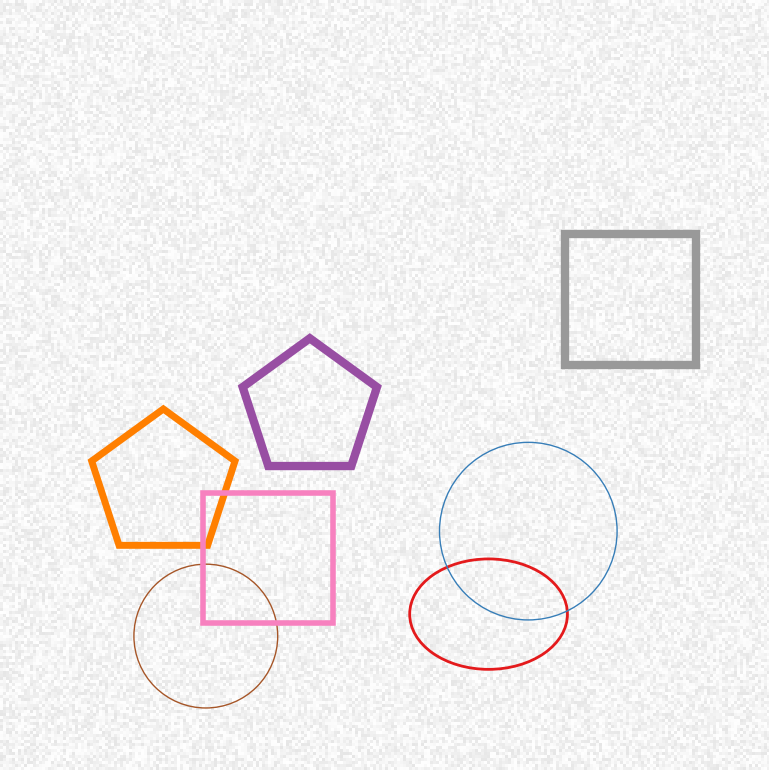[{"shape": "oval", "thickness": 1, "radius": 0.51, "center": [0.635, 0.202]}, {"shape": "circle", "thickness": 0.5, "radius": 0.58, "center": [0.686, 0.31]}, {"shape": "pentagon", "thickness": 3, "radius": 0.46, "center": [0.402, 0.469]}, {"shape": "pentagon", "thickness": 2.5, "radius": 0.49, "center": [0.212, 0.371]}, {"shape": "circle", "thickness": 0.5, "radius": 0.47, "center": [0.267, 0.174]}, {"shape": "square", "thickness": 2, "radius": 0.42, "center": [0.348, 0.275]}, {"shape": "square", "thickness": 3, "radius": 0.43, "center": [0.819, 0.611]}]